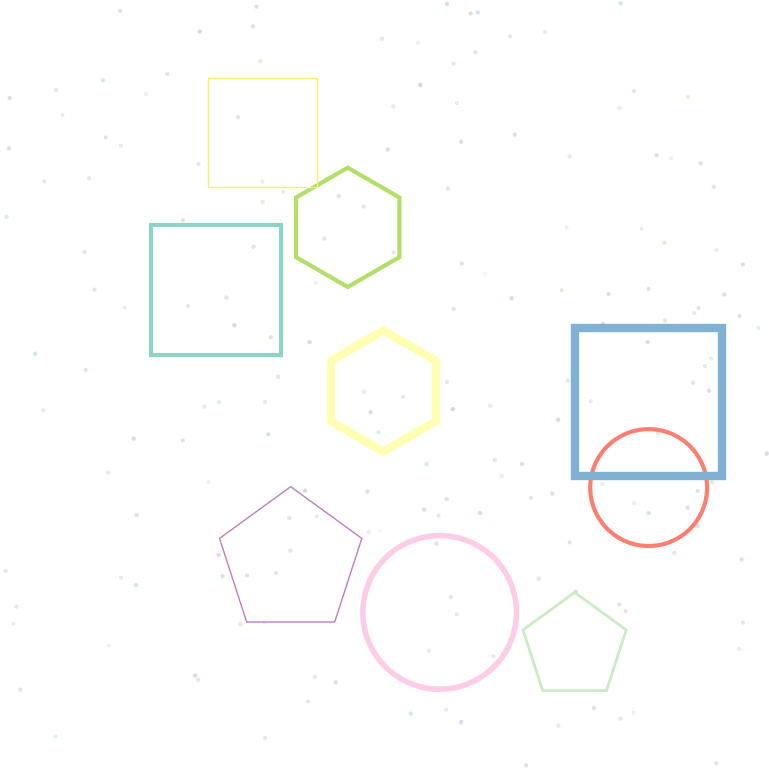[{"shape": "square", "thickness": 1.5, "radius": 0.42, "center": [0.28, 0.623]}, {"shape": "hexagon", "thickness": 3, "radius": 0.39, "center": [0.498, 0.492]}, {"shape": "circle", "thickness": 1.5, "radius": 0.38, "center": [0.842, 0.367]}, {"shape": "square", "thickness": 3, "radius": 0.48, "center": [0.842, 0.478]}, {"shape": "hexagon", "thickness": 1.5, "radius": 0.39, "center": [0.452, 0.705]}, {"shape": "circle", "thickness": 2, "radius": 0.5, "center": [0.571, 0.205]}, {"shape": "pentagon", "thickness": 0.5, "radius": 0.49, "center": [0.378, 0.271]}, {"shape": "pentagon", "thickness": 1, "radius": 0.35, "center": [0.746, 0.16]}, {"shape": "square", "thickness": 0.5, "radius": 0.35, "center": [0.341, 0.828]}]